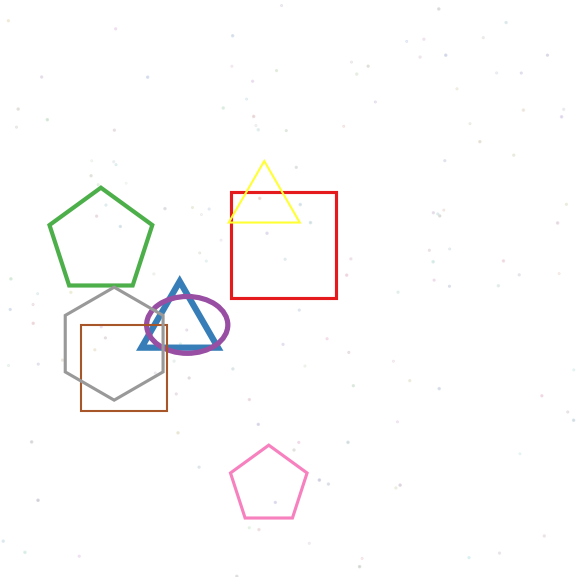[{"shape": "square", "thickness": 1.5, "radius": 0.46, "center": [0.491, 0.575]}, {"shape": "triangle", "thickness": 3, "radius": 0.38, "center": [0.311, 0.435]}, {"shape": "pentagon", "thickness": 2, "radius": 0.47, "center": [0.175, 0.58]}, {"shape": "oval", "thickness": 2.5, "radius": 0.35, "center": [0.324, 0.437]}, {"shape": "triangle", "thickness": 1, "radius": 0.36, "center": [0.458, 0.649]}, {"shape": "square", "thickness": 1, "radius": 0.37, "center": [0.214, 0.361]}, {"shape": "pentagon", "thickness": 1.5, "radius": 0.35, "center": [0.465, 0.159]}, {"shape": "hexagon", "thickness": 1.5, "radius": 0.49, "center": [0.198, 0.404]}]